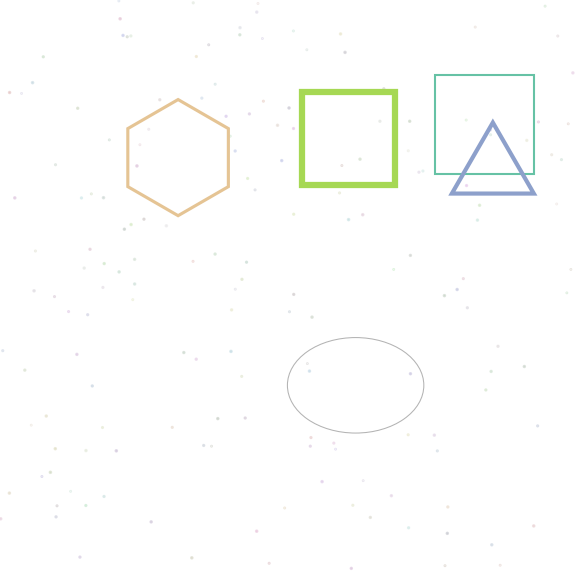[{"shape": "square", "thickness": 1, "radius": 0.43, "center": [0.84, 0.784]}, {"shape": "triangle", "thickness": 2, "radius": 0.41, "center": [0.853, 0.705]}, {"shape": "square", "thickness": 3, "radius": 0.4, "center": [0.603, 0.759]}, {"shape": "hexagon", "thickness": 1.5, "radius": 0.5, "center": [0.308, 0.726]}, {"shape": "oval", "thickness": 0.5, "radius": 0.59, "center": [0.616, 0.332]}]